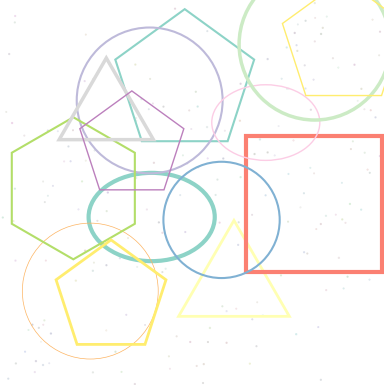[{"shape": "oval", "thickness": 3, "radius": 0.82, "center": [0.394, 0.436]}, {"shape": "pentagon", "thickness": 1.5, "radius": 0.95, "center": [0.48, 0.787]}, {"shape": "triangle", "thickness": 2, "radius": 0.83, "center": [0.608, 0.261]}, {"shape": "circle", "thickness": 1.5, "radius": 0.95, "center": [0.389, 0.739]}, {"shape": "square", "thickness": 3, "radius": 0.88, "center": [0.816, 0.471]}, {"shape": "circle", "thickness": 1.5, "radius": 0.76, "center": [0.575, 0.429]}, {"shape": "circle", "thickness": 0.5, "radius": 0.88, "center": [0.234, 0.244]}, {"shape": "hexagon", "thickness": 1.5, "radius": 0.92, "center": [0.19, 0.511]}, {"shape": "oval", "thickness": 1, "radius": 0.7, "center": [0.69, 0.682]}, {"shape": "triangle", "thickness": 2.5, "radius": 0.71, "center": [0.276, 0.708]}, {"shape": "pentagon", "thickness": 1, "radius": 0.71, "center": [0.342, 0.622]}, {"shape": "circle", "thickness": 2.5, "radius": 0.98, "center": [0.817, 0.885]}, {"shape": "pentagon", "thickness": 1, "radius": 0.84, "center": [0.893, 0.887]}, {"shape": "pentagon", "thickness": 2, "radius": 0.75, "center": [0.288, 0.227]}]